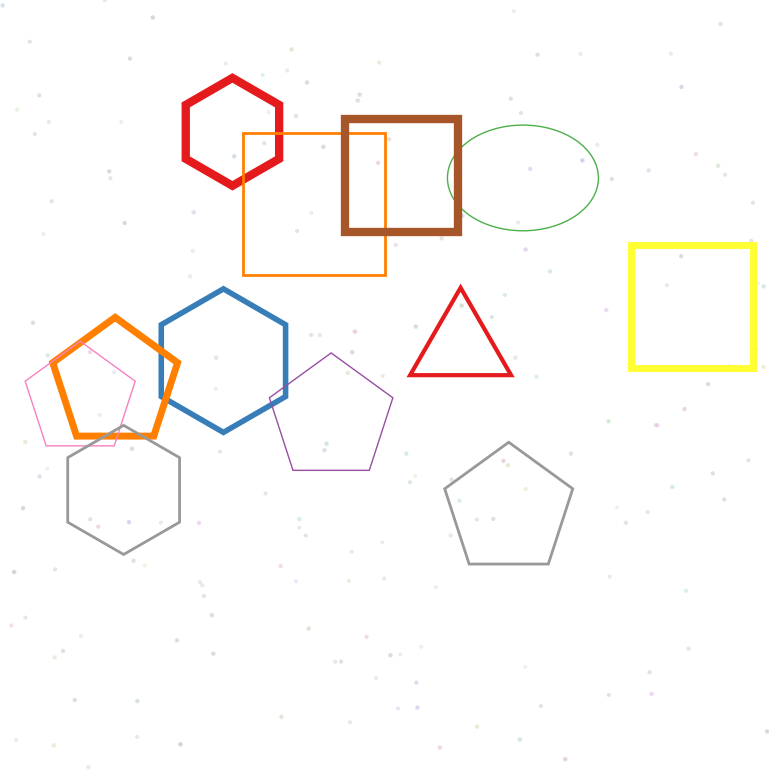[{"shape": "triangle", "thickness": 1.5, "radius": 0.38, "center": [0.598, 0.551]}, {"shape": "hexagon", "thickness": 3, "radius": 0.35, "center": [0.302, 0.829]}, {"shape": "hexagon", "thickness": 2, "radius": 0.47, "center": [0.29, 0.532]}, {"shape": "oval", "thickness": 0.5, "radius": 0.49, "center": [0.679, 0.769]}, {"shape": "pentagon", "thickness": 0.5, "radius": 0.42, "center": [0.43, 0.457]}, {"shape": "square", "thickness": 1, "radius": 0.46, "center": [0.408, 0.735]}, {"shape": "pentagon", "thickness": 2.5, "radius": 0.43, "center": [0.15, 0.503]}, {"shape": "square", "thickness": 2.5, "radius": 0.4, "center": [0.899, 0.602]}, {"shape": "square", "thickness": 3, "radius": 0.37, "center": [0.521, 0.772]}, {"shape": "pentagon", "thickness": 0.5, "radius": 0.38, "center": [0.104, 0.482]}, {"shape": "pentagon", "thickness": 1, "radius": 0.44, "center": [0.661, 0.338]}, {"shape": "hexagon", "thickness": 1, "radius": 0.42, "center": [0.161, 0.364]}]